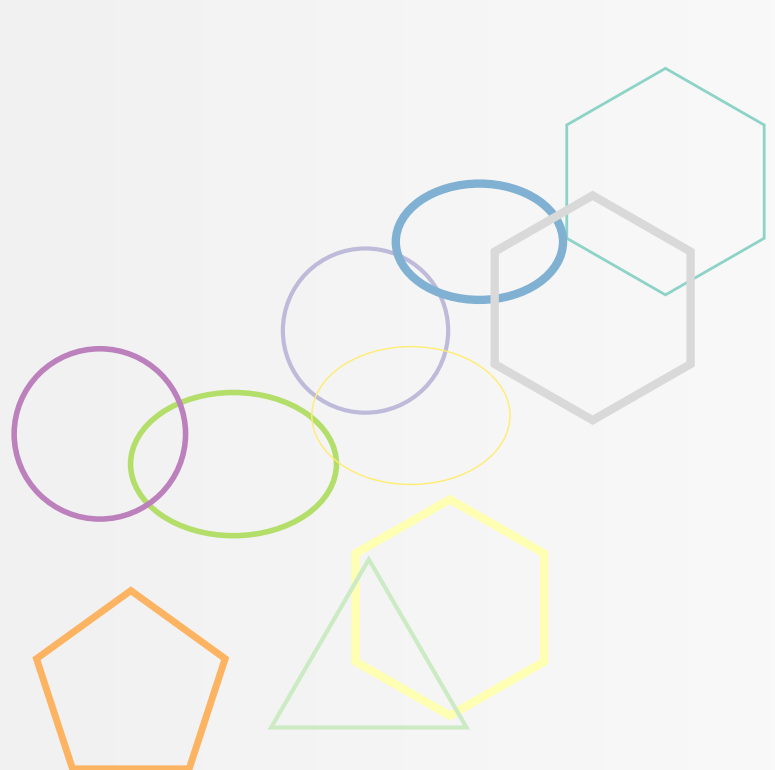[{"shape": "hexagon", "thickness": 1, "radius": 0.74, "center": [0.859, 0.764]}, {"shape": "hexagon", "thickness": 3, "radius": 0.7, "center": [0.58, 0.211]}, {"shape": "circle", "thickness": 1.5, "radius": 0.53, "center": [0.472, 0.571]}, {"shape": "oval", "thickness": 3, "radius": 0.54, "center": [0.619, 0.686]}, {"shape": "pentagon", "thickness": 2.5, "radius": 0.64, "center": [0.169, 0.105]}, {"shape": "oval", "thickness": 2, "radius": 0.66, "center": [0.301, 0.397]}, {"shape": "hexagon", "thickness": 3, "radius": 0.73, "center": [0.765, 0.6]}, {"shape": "circle", "thickness": 2, "radius": 0.55, "center": [0.129, 0.436]}, {"shape": "triangle", "thickness": 1.5, "radius": 0.73, "center": [0.476, 0.128]}, {"shape": "oval", "thickness": 0.5, "radius": 0.64, "center": [0.53, 0.46]}]